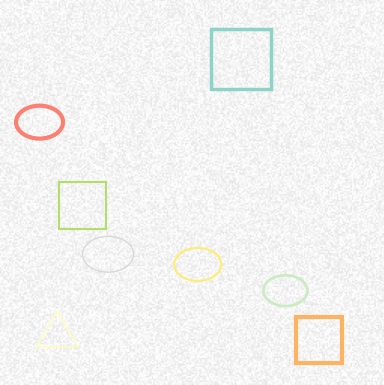[{"shape": "square", "thickness": 2.5, "radius": 0.39, "center": [0.625, 0.846]}, {"shape": "triangle", "thickness": 1, "radius": 0.31, "center": [0.149, 0.13]}, {"shape": "oval", "thickness": 3, "radius": 0.31, "center": [0.103, 0.683]}, {"shape": "square", "thickness": 3, "radius": 0.3, "center": [0.829, 0.118]}, {"shape": "square", "thickness": 1.5, "radius": 0.3, "center": [0.214, 0.466]}, {"shape": "oval", "thickness": 1, "radius": 0.33, "center": [0.281, 0.339]}, {"shape": "oval", "thickness": 2, "radius": 0.29, "center": [0.741, 0.245]}, {"shape": "oval", "thickness": 1.5, "radius": 0.31, "center": [0.514, 0.313]}]